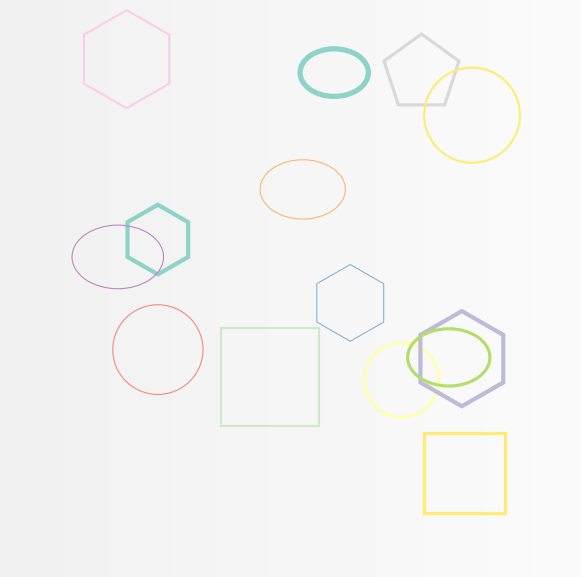[{"shape": "oval", "thickness": 2.5, "radius": 0.29, "center": [0.575, 0.873]}, {"shape": "hexagon", "thickness": 2, "radius": 0.3, "center": [0.272, 0.584]}, {"shape": "circle", "thickness": 1.5, "radius": 0.32, "center": [0.691, 0.341]}, {"shape": "hexagon", "thickness": 2, "radius": 0.41, "center": [0.795, 0.378]}, {"shape": "circle", "thickness": 0.5, "radius": 0.39, "center": [0.272, 0.394]}, {"shape": "hexagon", "thickness": 0.5, "radius": 0.33, "center": [0.603, 0.475]}, {"shape": "oval", "thickness": 0.5, "radius": 0.37, "center": [0.521, 0.671]}, {"shape": "oval", "thickness": 1.5, "radius": 0.35, "center": [0.772, 0.38]}, {"shape": "hexagon", "thickness": 1, "radius": 0.42, "center": [0.218, 0.897]}, {"shape": "pentagon", "thickness": 1.5, "radius": 0.34, "center": [0.725, 0.872]}, {"shape": "oval", "thickness": 0.5, "radius": 0.39, "center": [0.203, 0.554]}, {"shape": "square", "thickness": 1, "radius": 0.42, "center": [0.464, 0.346]}, {"shape": "circle", "thickness": 1, "radius": 0.41, "center": [0.812, 0.8]}, {"shape": "square", "thickness": 1.5, "radius": 0.35, "center": [0.799, 0.181]}]